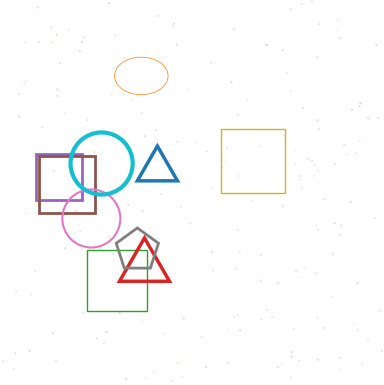[{"shape": "triangle", "thickness": 2.5, "radius": 0.3, "center": [0.409, 0.56]}, {"shape": "oval", "thickness": 0.5, "radius": 0.35, "center": [0.367, 0.803]}, {"shape": "square", "thickness": 1, "radius": 0.39, "center": [0.304, 0.271]}, {"shape": "triangle", "thickness": 2.5, "radius": 0.38, "center": [0.375, 0.307]}, {"shape": "square", "thickness": 2, "radius": 0.3, "center": [0.153, 0.54]}, {"shape": "square", "thickness": 2, "radius": 0.36, "center": [0.173, 0.521]}, {"shape": "circle", "thickness": 1.5, "radius": 0.38, "center": [0.237, 0.432]}, {"shape": "pentagon", "thickness": 2, "radius": 0.29, "center": [0.357, 0.35]}, {"shape": "square", "thickness": 1, "radius": 0.42, "center": [0.656, 0.581]}, {"shape": "circle", "thickness": 3, "radius": 0.4, "center": [0.264, 0.575]}]